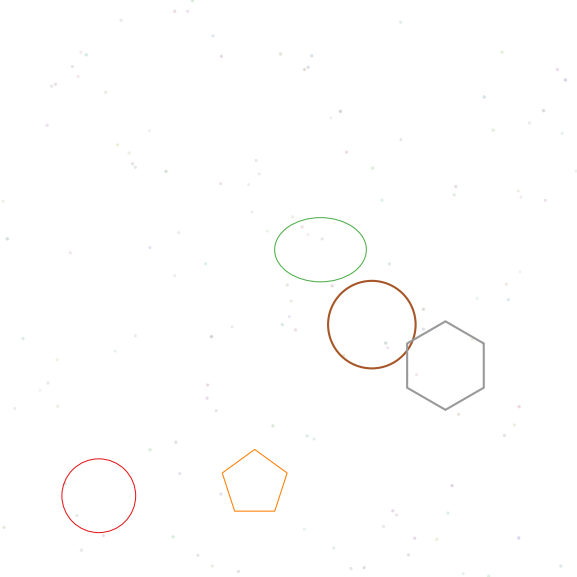[{"shape": "circle", "thickness": 0.5, "radius": 0.32, "center": [0.171, 0.141]}, {"shape": "oval", "thickness": 0.5, "radius": 0.4, "center": [0.555, 0.567]}, {"shape": "pentagon", "thickness": 0.5, "radius": 0.3, "center": [0.441, 0.162]}, {"shape": "circle", "thickness": 1, "radius": 0.38, "center": [0.644, 0.437]}, {"shape": "hexagon", "thickness": 1, "radius": 0.38, "center": [0.771, 0.366]}]